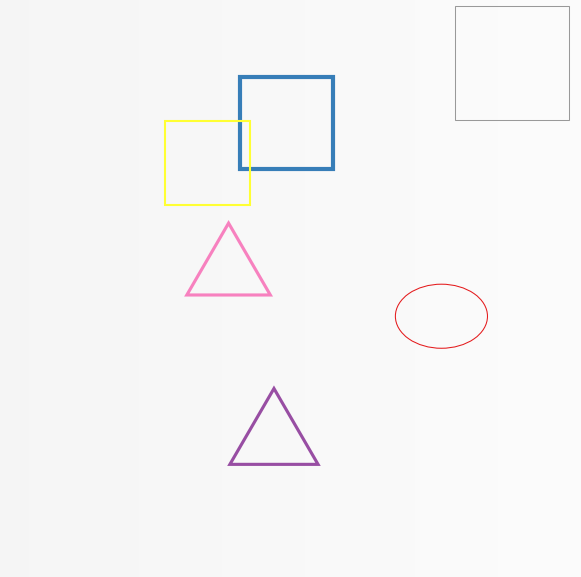[{"shape": "oval", "thickness": 0.5, "radius": 0.4, "center": [0.759, 0.452]}, {"shape": "square", "thickness": 2, "radius": 0.4, "center": [0.493, 0.785]}, {"shape": "triangle", "thickness": 1.5, "radius": 0.44, "center": [0.471, 0.239]}, {"shape": "square", "thickness": 1, "radius": 0.36, "center": [0.357, 0.717]}, {"shape": "triangle", "thickness": 1.5, "radius": 0.41, "center": [0.393, 0.53]}, {"shape": "square", "thickness": 0.5, "radius": 0.49, "center": [0.881, 0.891]}]